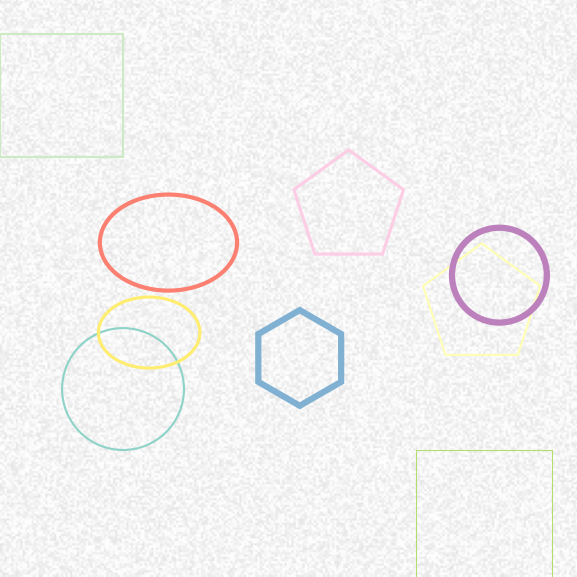[{"shape": "circle", "thickness": 1, "radius": 0.53, "center": [0.213, 0.325]}, {"shape": "pentagon", "thickness": 1, "radius": 0.53, "center": [0.834, 0.471]}, {"shape": "oval", "thickness": 2, "radius": 0.59, "center": [0.292, 0.579]}, {"shape": "hexagon", "thickness": 3, "radius": 0.41, "center": [0.519, 0.379]}, {"shape": "square", "thickness": 0.5, "radius": 0.59, "center": [0.838, 0.101]}, {"shape": "pentagon", "thickness": 1.5, "radius": 0.5, "center": [0.604, 0.64]}, {"shape": "circle", "thickness": 3, "radius": 0.41, "center": [0.865, 0.523]}, {"shape": "square", "thickness": 1, "radius": 0.53, "center": [0.107, 0.834]}, {"shape": "oval", "thickness": 1.5, "radius": 0.44, "center": [0.258, 0.423]}]